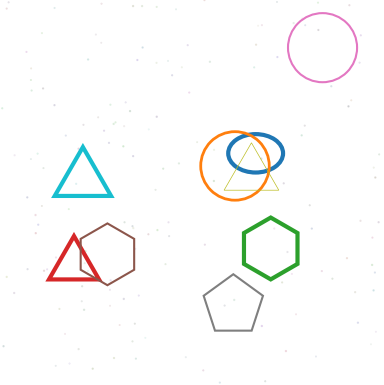[{"shape": "oval", "thickness": 3, "radius": 0.36, "center": [0.664, 0.602]}, {"shape": "circle", "thickness": 2, "radius": 0.45, "center": [0.61, 0.569]}, {"shape": "hexagon", "thickness": 3, "radius": 0.4, "center": [0.703, 0.355]}, {"shape": "triangle", "thickness": 3, "radius": 0.38, "center": [0.192, 0.312]}, {"shape": "hexagon", "thickness": 1.5, "radius": 0.4, "center": [0.279, 0.339]}, {"shape": "circle", "thickness": 1.5, "radius": 0.45, "center": [0.838, 0.876]}, {"shape": "pentagon", "thickness": 1.5, "radius": 0.4, "center": [0.606, 0.207]}, {"shape": "triangle", "thickness": 0.5, "radius": 0.41, "center": [0.653, 0.547]}, {"shape": "triangle", "thickness": 3, "radius": 0.42, "center": [0.215, 0.533]}]